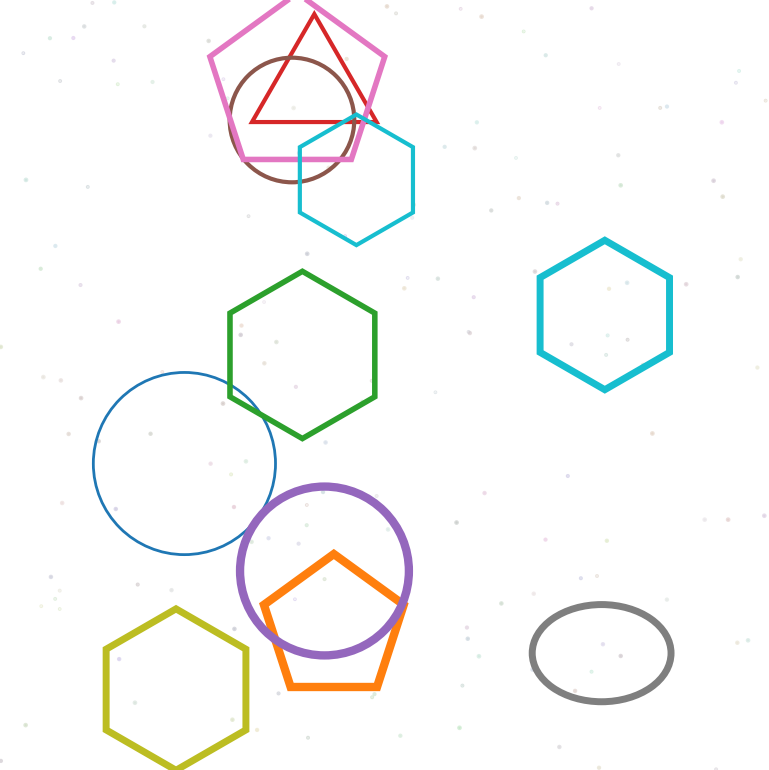[{"shape": "circle", "thickness": 1, "radius": 0.59, "center": [0.239, 0.398]}, {"shape": "pentagon", "thickness": 3, "radius": 0.48, "center": [0.434, 0.185]}, {"shape": "hexagon", "thickness": 2, "radius": 0.54, "center": [0.393, 0.539]}, {"shape": "triangle", "thickness": 1.5, "radius": 0.47, "center": [0.408, 0.888]}, {"shape": "circle", "thickness": 3, "radius": 0.55, "center": [0.421, 0.258]}, {"shape": "circle", "thickness": 1.5, "radius": 0.4, "center": [0.379, 0.844]}, {"shape": "pentagon", "thickness": 2, "radius": 0.6, "center": [0.386, 0.89]}, {"shape": "oval", "thickness": 2.5, "radius": 0.45, "center": [0.781, 0.152]}, {"shape": "hexagon", "thickness": 2.5, "radius": 0.52, "center": [0.229, 0.104]}, {"shape": "hexagon", "thickness": 1.5, "radius": 0.42, "center": [0.463, 0.766]}, {"shape": "hexagon", "thickness": 2.5, "radius": 0.49, "center": [0.785, 0.591]}]